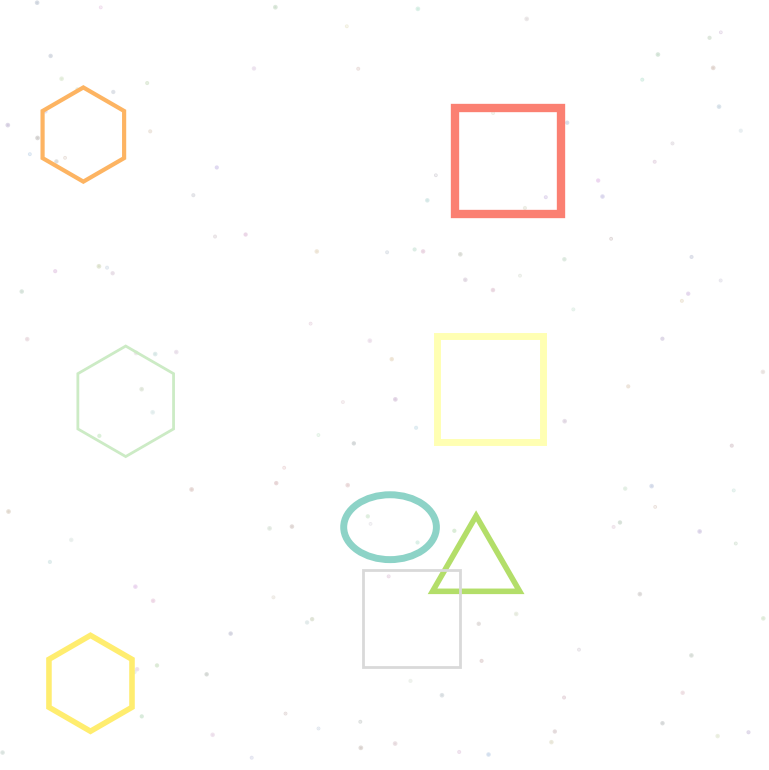[{"shape": "oval", "thickness": 2.5, "radius": 0.3, "center": [0.507, 0.315]}, {"shape": "square", "thickness": 2.5, "radius": 0.34, "center": [0.636, 0.495]}, {"shape": "square", "thickness": 3, "radius": 0.34, "center": [0.66, 0.791]}, {"shape": "hexagon", "thickness": 1.5, "radius": 0.31, "center": [0.108, 0.825]}, {"shape": "triangle", "thickness": 2, "radius": 0.33, "center": [0.618, 0.265]}, {"shape": "square", "thickness": 1, "radius": 0.31, "center": [0.535, 0.197]}, {"shape": "hexagon", "thickness": 1, "radius": 0.36, "center": [0.163, 0.479]}, {"shape": "hexagon", "thickness": 2, "radius": 0.31, "center": [0.117, 0.113]}]